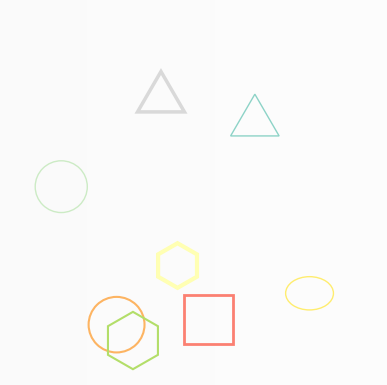[{"shape": "triangle", "thickness": 1, "radius": 0.36, "center": [0.658, 0.683]}, {"shape": "hexagon", "thickness": 3, "radius": 0.29, "center": [0.458, 0.31]}, {"shape": "square", "thickness": 2, "radius": 0.32, "center": [0.538, 0.17]}, {"shape": "circle", "thickness": 1.5, "radius": 0.36, "center": [0.301, 0.157]}, {"shape": "hexagon", "thickness": 1.5, "radius": 0.37, "center": [0.343, 0.116]}, {"shape": "triangle", "thickness": 2.5, "radius": 0.35, "center": [0.415, 0.744]}, {"shape": "circle", "thickness": 1, "radius": 0.34, "center": [0.158, 0.515]}, {"shape": "oval", "thickness": 1, "radius": 0.31, "center": [0.799, 0.238]}]